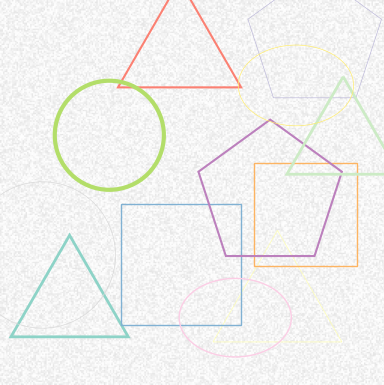[{"shape": "triangle", "thickness": 2, "radius": 0.88, "center": [0.181, 0.213]}, {"shape": "triangle", "thickness": 0.5, "radius": 0.97, "center": [0.721, 0.208]}, {"shape": "pentagon", "thickness": 0.5, "radius": 0.91, "center": [0.817, 0.894]}, {"shape": "triangle", "thickness": 1.5, "radius": 0.92, "center": [0.466, 0.865]}, {"shape": "square", "thickness": 1, "radius": 0.78, "center": [0.47, 0.313]}, {"shape": "square", "thickness": 1, "radius": 0.67, "center": [0.794, 0.443]}, {"shape": "circle", "thickness": 3, "radius": 0.71, "center": [0.284, 0.649]}, {"shape": "oval", "thickness": 1, "radius": 0.73, "center": [0.611, 0.175]}, {"shape": "circle", "thickness": 0.5, "radius": 0.95, "center": [0.11, 0.338]}, {"shape": "pentagon", "thickness": 1.5, "radius": 0.98, "center": [0.702, 0.493]}, {"shape": "triangle", "thickness": 2, "radius": 0.84, "center": [0.891, 0.632]}, {"shape": "oval", "thickness": 0.5, "radius": 0.75, "center": [0.769, 0.778]}]